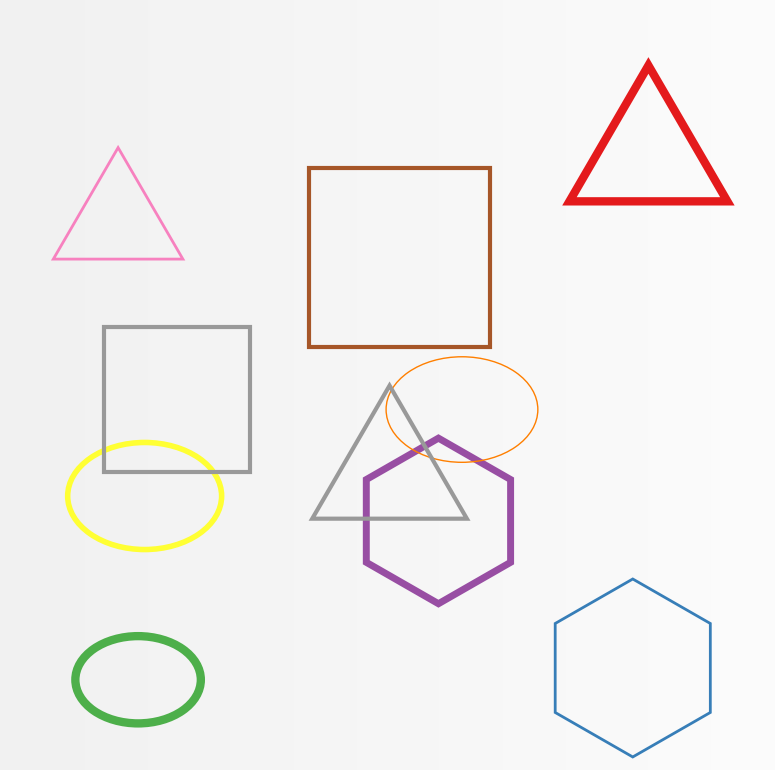[{"shape": "triangle", "thickness": 3, "radius": 0.59, "center": [0.837, 0.797]}, {"shape": "hexagon", "thickness": 1, "radius": 0.58, "center": [0.816, 0.132]}, {"shape": "oval", "thickness": 3, "radius": 0.4, "center": [0.178, 0.117]}, {"shape": "hexagon", "thickness": 2.5, "radius": 0.54, "center": [0.566, 0.323]}, {"shape": "oval", "thickness": 0.5, "radius": 0.49, "center": [0.596, 0.468]}, {"shape": "oval", "thickness": 2, "radius": 0.5, "center": [0.187, 0.356]}, {"shape": "square", "thickness": 1.5, "radius": 0.58, "center": [0.515, 0.666]}, {"shape": "triangle", "thickness": 1, "radius": 0.48, "center": [0.152, 0.712]}, {"shape": "triangle", "thickness": 1.5, "radius": 0.58, "center": [0.503, 0.384]}, {"shape": "square", "thickness": 1.5, "radius": 0.47, "center": [0.229, 0.481]}]